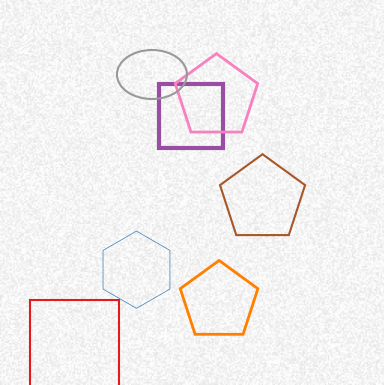[{"shape": "square", "thickness": 1.5, "radius": 0.58, "center": [0.193, 0.105]}, {"shape": "hexagon", "thickness": 0.5, "radius": 0.5, "center": [0.354, 0.299]}, {"shape": "square", "thickness": 3, "radius": 0.41, "center": [0.496, 0.699]}, {"shape": "pentagon", "thickness": 2, "radius": 0.53, "center": [0.569, 0.217]}, {"shape": "pentagon", "thickness": 1.5, "radius": 0.58, "center": [0.682, 0.483]}, {"shape": "pentagon", "thickness": 2, "radius": 0.56, "center": [0.562, 0.748]}, {"shape": "oval", "thickness": 1.5, "radius": 0.45, "center": [0.395, 0.806]}]